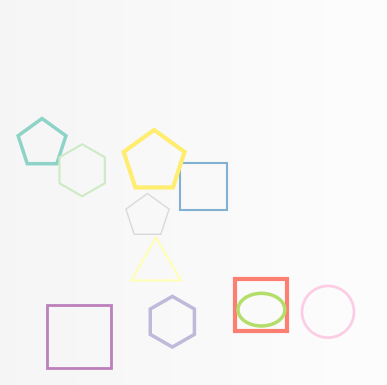[{"shape": "pentagon", "thickness": 2.5, "radius": 0.32, "center": [0.108, 0.627]}, {"shape": "triangle", "thickness": 1.5, "radius": 0.37, "center": [0.403, 0.309]}, {"shape": "hexagon", "thickness": 2.5, "radius": 0.33, "center": [0.445, 0.164]}, {"shape": "square", "thickness": 3, "radius": 0.33, "center": [0.674, 0.207]}, {"shape": "square", "thickness": 1.5, "radius": 0.3, "center": [0.525, 0.515]}, {"shape": "oval", "thickness": 2.5, "radius": 0.3, "center": [0.675, 0.196]}, {"shape": "circle", "thickness": 2, "radius": 0.34, "center": [0.846, 0.19]}, {"shape": "pentagon", "thickness": 1, "radius": 0.29, "center": [0.381, 0.439]}, {"shape": "square", "thickness": 2, "radius": 0.41, "center": [0.204, 0.126]}, {"shape": "hexagon", "thickness": 1.5, "radius": 0.34, "center": [0.212, 0.558]}, {"shape": "pentagon", "thickness": 3, "radius": 0.41, "center": [0.398, 0.58]}]